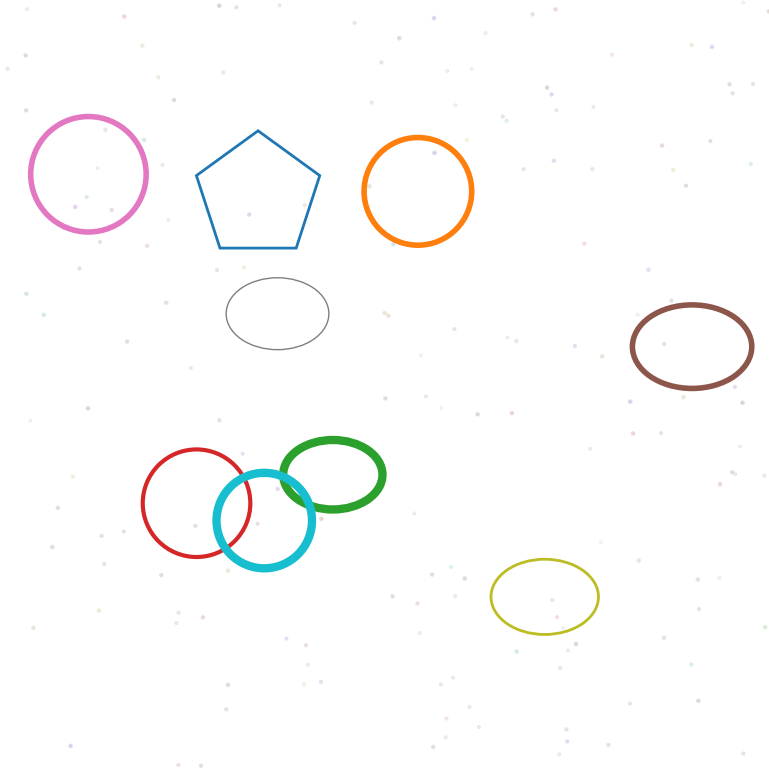[{"shape": "pentagon", "thickness": 1, "radius": 0.42, "center": [0.335, 0.746]}, {"shape": "circle", "thickness": 2, "radius": 0.35, "center": [0.543, 0.751]}, {"shape": "oval", "thickness": 3, "radius": 0.32, "center": [0.432, 0.383]}, {"shape": "circle", "thickness": 1.5, "radius": 0.35, "center": [0.255, 0.346]}, {"shape": "oval", "thickness": 2, "radius": 0.39, "center": [0.899, 0.55]}, {"shape": "circle", "thickness": 2, "radius": 0.37, "center": [0.115, 0.774]}, {"shape": "oval", "thickness": 0.5, "radius": 0.33, "center": [0.36, 0.593]}, {"shape": "oval", "thickness": 1, "radius": 0.35, "center": [0.707, 0.225]}, {"shape": "circle", "thickness": 3, "radius": 0.31, "center": [0.343, 0.324]}]